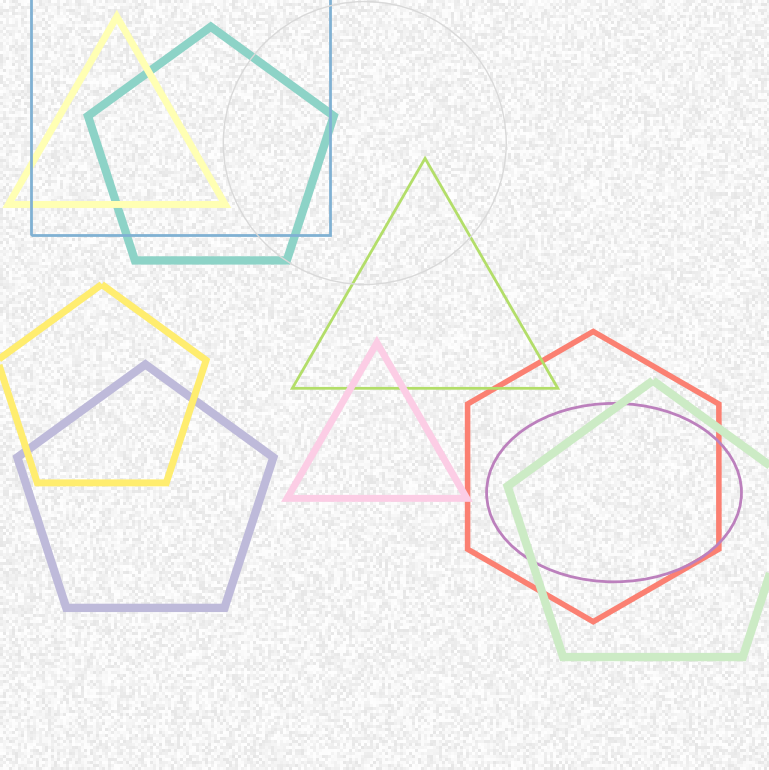[{"shape": "pentagon", "thickness": 3, "radius": 0.84, "center": [0.274, 0.798]}, {"shape": "triangle", "thickness": 2.5, "radius": 0.81, "center": [0.152, 0.816]}, {"shape": "pentagon", "thickness": 3, "radius": 0.87, "center": [0.189, 0.352]}, {"shape": "hexagon", "thickness": 2, "radius": 0.94, "center": [0.77, 0.381]}, {"shape": "square", "thickness": 1, "radius": 0.97, "center": [0.234, 0.889]}, {"shape": "triangle", "thickness": 1, "radius": 1.0, "center": [0.552, 0.595]}, {"shape": "triangle", "thickness": 2.5, "radius": 0.67, "center": [0.49, 0.42]}, {"shape": "circle", "thickness": 0.5, "radius": 0.92, "center": [0.474, 0.814]}, {"shape": "oval", "thickness": 1, "radius": 0.83, "center": [0.797, 0.36]}, {"shape": "pentagon", "thickness": 3, "radius": 0.99, "center": [0.848, 0.307]}, {"shape": "pentagon", "thickness": 2.5, "radius": 0.71, "center": [0.132, 0.488]}]